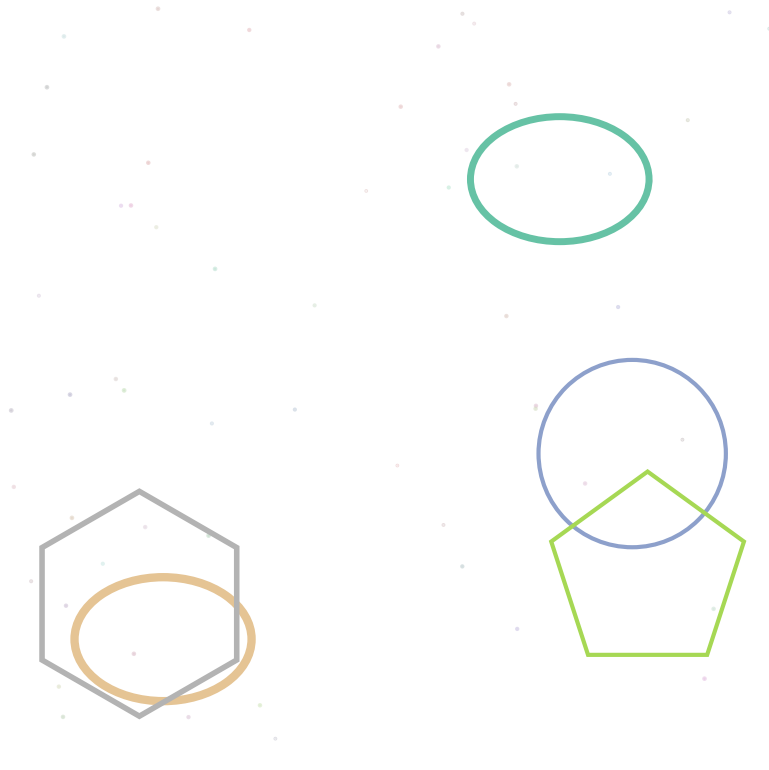[{"shape": "oval", "thickness": 2.5, "radius": 0.58, "center": [0.727, 0.767]}, {"shape": "circle", "thickness": 1.5, "radius": 0.61, "center": [0.821, 0.411]}, {"shape": "pentagon", "thickness": 1.5, "radius": 0.66, "center": [0.841, 0.256]}, {"shape": "oval", "thickness": 3, "radius": 0.57, "center": [0.212, 0.17]}, {"shape": "hexagon", "thickness": 2, "radius": 0.73, "center": [0.181, 0.216]}]